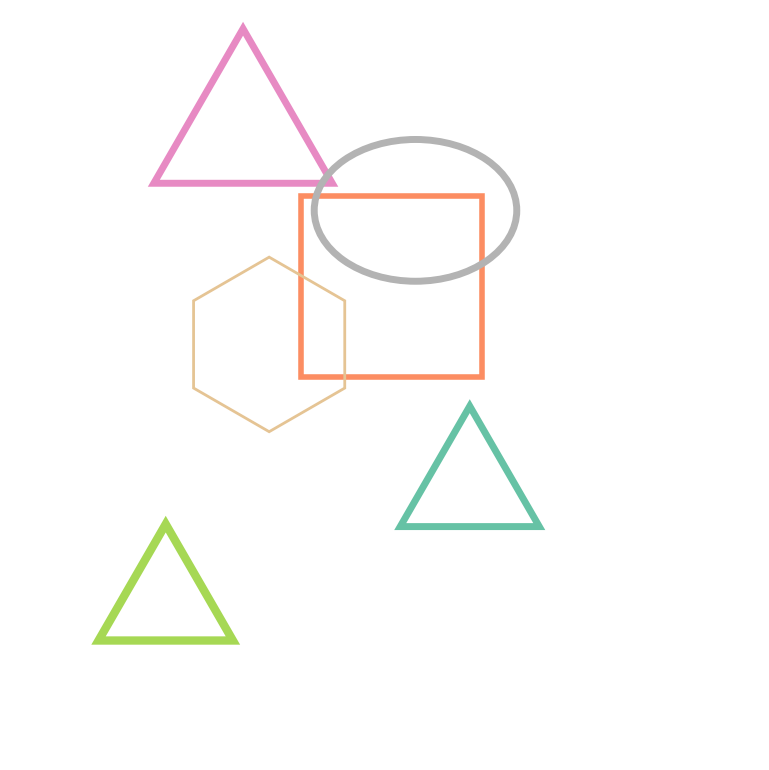[{"shape": "triangle", "thickness": 2.5, "radius": 0.52, "center": [0.61, 0.368]}, {"shape": "square", "thickness": 2, "radius": 0.59, "center": [0.509, 0.627]}, {"shape": "triangle", "thickness": 2.5, "radius": 0.67, "center": [0.316, 0.829]}, {"shape": "triangle", "thickness": 3, "radius": 0.5, "center": [0.215, 0.219]}, {"shape": "hexagon", "thickness": 1, "radius": 0.57, "center": [0.35, 0.553]}, {"shape": "oval", "thickness": 2.5, "radius": 0.66, "center": [0.54, 0.727]}]